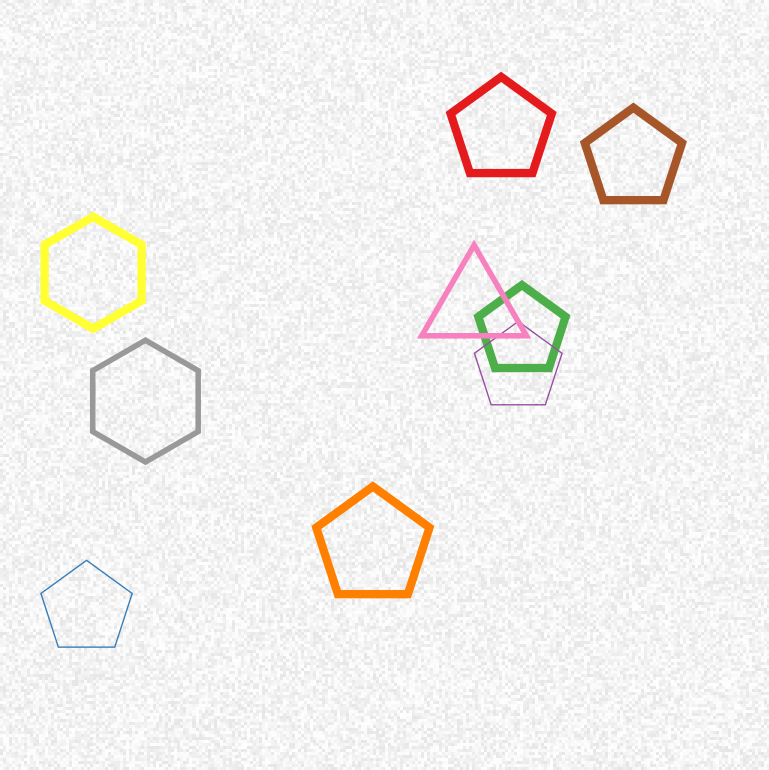[{"shape": "pentagon", "thickness": 3, "radius": 0.35, "center": [0.651, 0.831]}, {"shape": "pentagon", "thickness": 0.5, "radius": 0.31, "center": [0.112, 0.21]}, {"shape": "pentagon", "thickness": 3, "radius": 0.3, "center": [0.678, 0.57]}, {"shape": "pentagon", "thickness": 0.5, "radius": 0.3, "center": [0.673, 0.523]}, {"shape": "pentagon", "thickness": 3, "radius": 0.39, "center": [0.484, 0.291]}, {"shape": "hexagon", "thickness": 3, "radius": 0.36, "center": [0.121, 0.646]}, {"shape": "pentagon", "thickness": 3, "radius": 0.33, "center": [0.823, 0.794]}, {"shape": "triangle", "thickness": 2, "radius": 0.39, "center": [0.616, 0.603]}, {"shape": "hexagon", "thickness": 2, "radius": 0.4, "center": [0.189, 0.479]}]